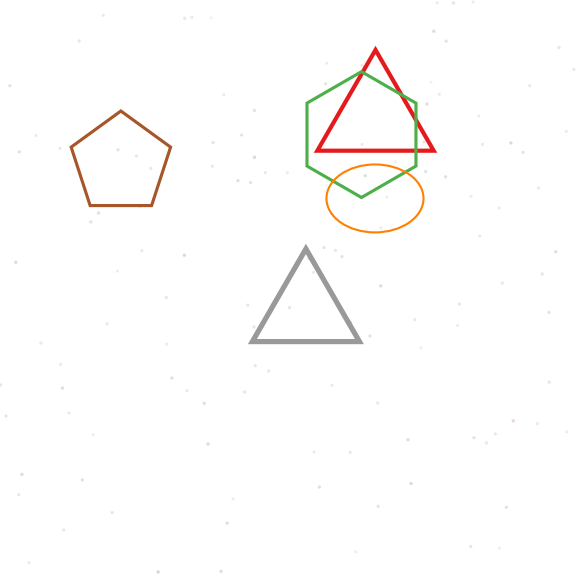[{"shape": "triangle", "thickness": 2, "radius": 0.58, "center": [0.65, 0.796]}, {"shape": "hexagon", "thickness": 1.5, "radius": 0.54, "center": [0.626, 0.766]}, {"shape": "oval", "thickness": 1, "radius": 0.42, "center": [0.649, 0.656]}, {"shape": "pentagon", "thickness": 1.5, "radius": 0.45, "center": [0.209, 0.716]}, {"shape": "triangle", "thickness": 2.5, "radius": 0.54, "center": [0.53, 0.461]}]